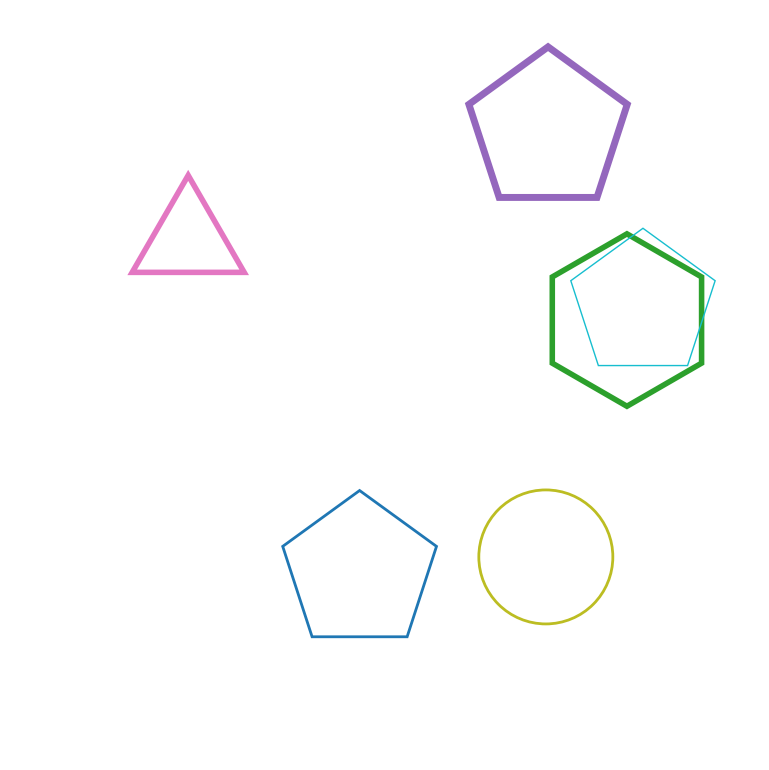[{"shape": "pentagon", "thickness": 1, "radius": 0.52, "center": [0.467, 0.258]}, {"shape": "hexagon", "thickness": 2, "radius": 0.56, "center": [0.814, 0.584]}, {"shape": "pentagon", "thickness": 2.5, "radius": 0.54, "center": [0.712, 0.831]}, {"shape": "triangle", "thickness": 2, "radius": 0.42, "center": [0.244, 0.688]}, {"shape": "circle", "thickness": 1, "radius": 0.44, "center": [0.709, 0.277]}, {"shape": "pentagon", "thickness": 0.5, "radius": 0.49, "center": [0.835, 0.605]}]